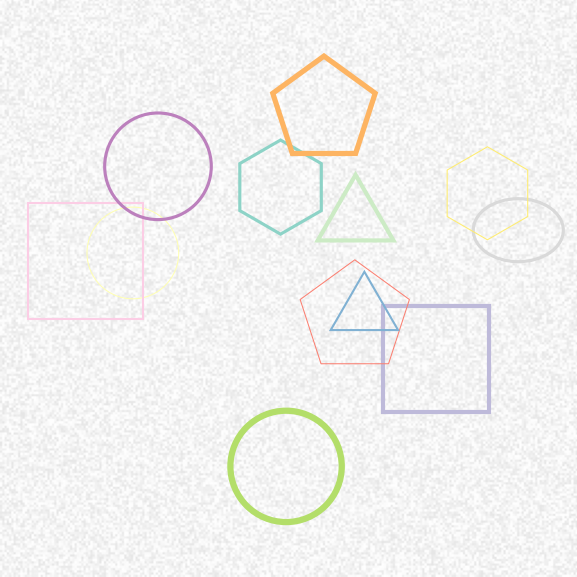[{"shape": "hexagon", "thickness": 1.5, "radius": 0.41, "center": [0.486, 0.675]}, {"shape": "circle", "thickness": 0.5, "radius": 0.4, "center": [0.23, 0.561]}, {"shape": "square", "thickness": 2, "radius": 0.46, "center": [0.755, 0.377]}, {"shape": "pentagon", "thickness": 0.5, "radius": 0.5, "center": [0.614, 0.45]}, {"shape": "triangle", "thickness": 1, "radius": 0.34, "center": [0.631, 0.461]}, {"shape": "pentagon", "thickness": 2.5, "radius": 0.47, "center": [0.561, 0.809]}, {"shape": "circle", "thickness": 3, "radius": 0.48, "center": [0.495, 0.192]}, {"shape": "square", "thickness": 1, "radius": 0.5, "center": [0.148, 0.547]}, {"shape": "oval", "thickness": 1.5, "radius": 0.39, "center": [0.897, 0.601]}, {"shape": "circle", "thickness": 1.5, "radius": 0.46, "center": [0.274, 0.711]}, {"shape": "triangle", "thickness": 2, "radius": 0.38, "center": [0.616, 0.621]}, {"shape": "hexagon", "thickness": 0.5, "radius": 0.4, "center": [0.844, 0.664]}]